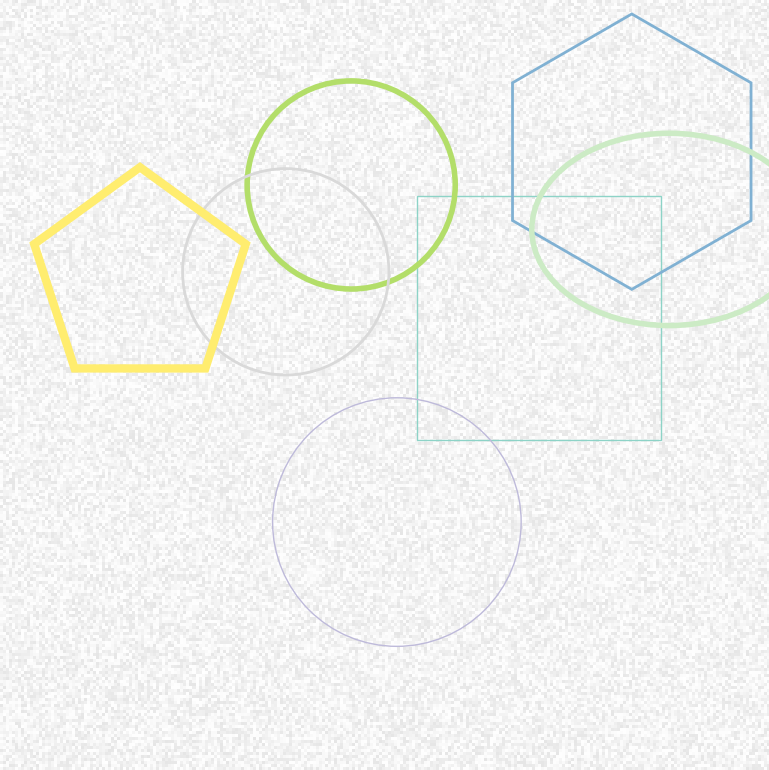[{"shape": "square", "thickness": 0.5, "radius": 0.79, "center": [0.7, 0.587]}, {"shape": "circle", "thickness": 0.5, "radius": 0.81, "center": [0.515, 0.322]}, {"shape": "hexagon", "thickness": 1, "radius": 0.89, "center": [0.82, 0.803]}, {"shape": "circle", "thickness": 2, "radius": 0.68, "center": [0.456, 0.76]}, {"shape": "circle", "thickness": 1, "radius": 0.67, "center": [0.371, 0.647]}, {"shape": "oval", "thickness": 2, "radius": 0.89, "center": [0.869, 0.702]}, {"shape": "pentagon", "thickness": 3, "radius": 0.72, "center": [0.182, 0.638]}]